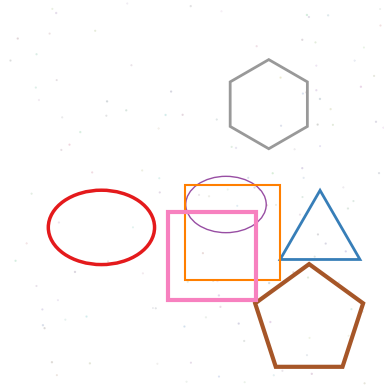[{"shape": "oval", "thickness": 2.5, "radius": 0.69, "center": [0.263, 0.409]}, {"shape": "triangle", "thickness": 2, "radius": 0.6, "center": [0.831, 0.386]}, {"shape": "oval", "thickness": 1, "radius": 0.52, "center": [0.587, 0.469]}, {"shape": "square", "thickness": 1.5, "radius": 0.62, "center": [0.605, 0.395]}, {"shape": "pentagon", "thickness": 3, "radius": 0.74, "center": [0.803, 0.167]}, {"shape": "square", "thickness": 3, "radius": 0.57, "center": [0.551, 0.334]}, {"shape": "hexagon", "thickness": 2, "radius": 0.58, "center": [0.698, 0.729]}]